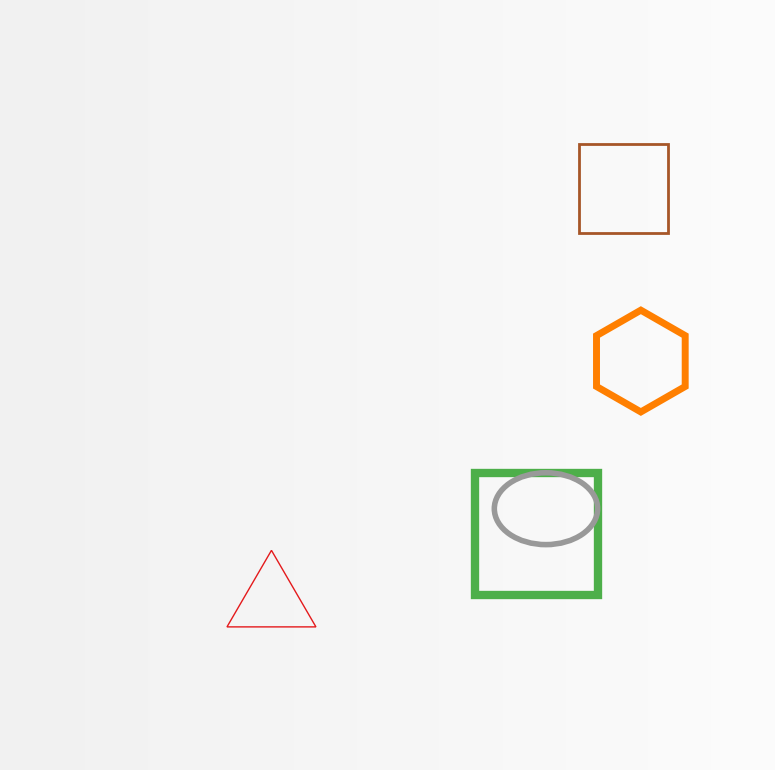[{"shape": "triangle", "thickness": 0.5, "radius": 0.33, "center": [0.35, 0.219]}, {"shape": "square", "thickness": 3, "radius": 0.4, "center": [0.692, 0.307]}, {"shape": "hexagon", "thickness": 2.5, "radius": 0.33, "center": [0.827, 0.531]}, {"shape": "square", "thickness": 1, "radius": 0.29, "center": [0.805, 0.755]}, {"shape": "oval", "thickness": 2, "radius": 0.33, "center": [0.704, 0.339]}]